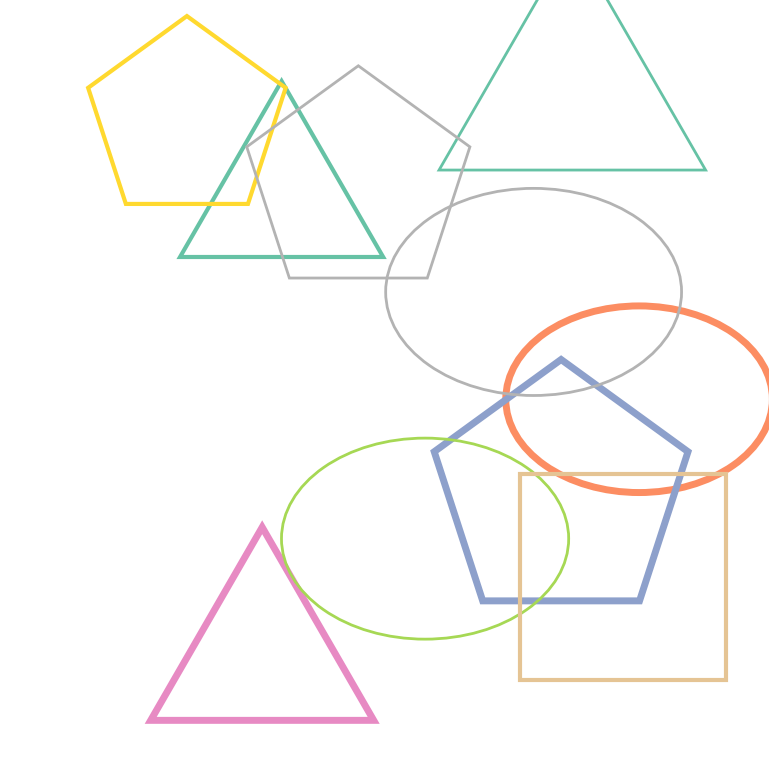[{"shape": "triangle", "thickness": 1, "radius": 1.0, "center": [0.743, 0.879]}, {"shape": "triangle", "thickness": 1.5, "radius": 0.76, "center": [0.366, 0.742]}, {"shape": "oval", "thickness": 2.5, "radius": 0.87, "center": [0.83, 0.482]}, {"shape": "pentagon", "thickness": 2.5, "radius": 0.87, "center": [0.729, 0.36]}, {"shape": "triangle", "thickness": 2.5, "radius": 0.84, "center": [0.341, 0.148]}, {"shape": "oval", "thickness": 1, "radius": 0.93, "center": [0.552, 0.3]}, {"shape": "pentagon", "thickness": 1.5, "radius": 0.67, "center": [0.243, 0.844]}, {"shape": "square", "thickness": 1.5, "radius": 0.67, "center": [0.809, 0.251]}, {"shape": "pentagon", "thickness": 1, "radius": 0.76, "center": [0.465, 0.762]}, {"shape": "oval", "thickness": 1, "radius": 0.96, "center": [0.693, 0.621]}]